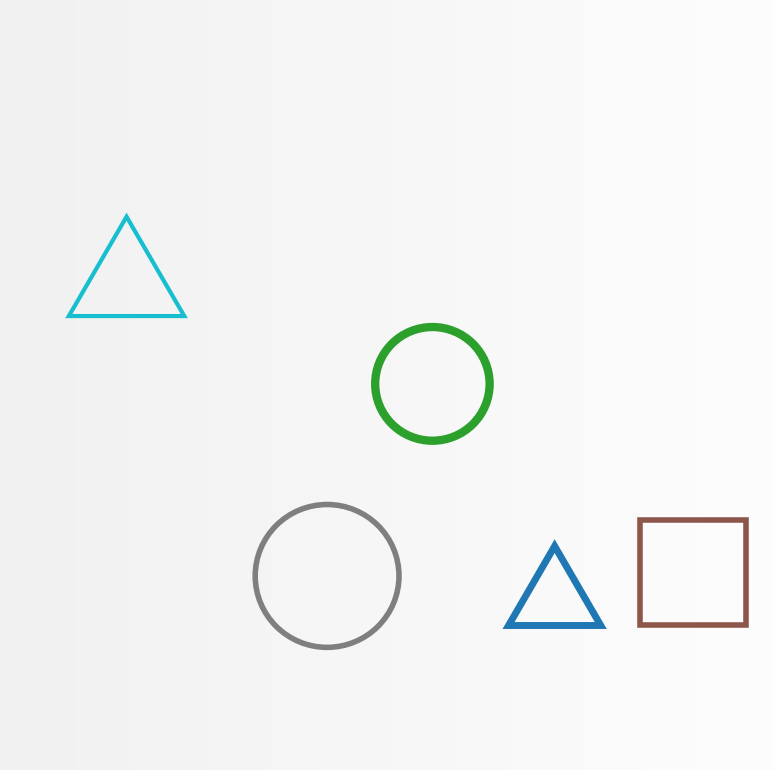[{"shape": "triangle", "thickness": 2.5, "radius": 0.34, "center": [0.716, 0.222]}, {"shape": "circle", "thickness": 3, "radius": 0.37, "center": [0.558, 0.501]}, {"shape": "square", "thickness": 2, "radius": 0.34, "center": [0.895, 0.257]}, {"shape": "circle", "thickness": 2, "radius": 0.46, "center": [0.422, 0.252]}, {"shape": "triangle", "thickness": 1.5, "radius": 0.43, "center": [0.163, 0.633]}]